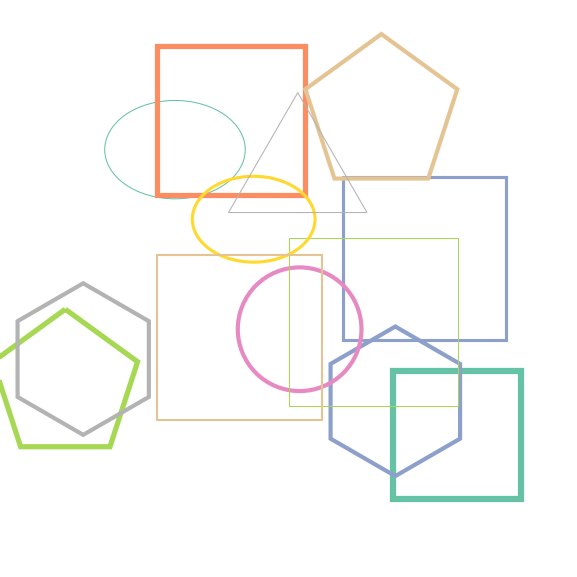[{"shape": "square", "thickness": 3, "radius": 0.55, "center": [0.791, 0.246]}, {"shape": "oval", "thickness": 0.5, "radius": 0.61, "center": [0.303, 0.74]}, {"shape": "square", "thickness": 2.5, "radius": 0.64, "center": [0.4, 0.791]}, {"shape": "hexagon", "thickness": 2, "radius": 0.65, "center": [0.685, 0.304]}, {"shape": "square", "thickness": 1.5, "radius": 0.71, "center": [0.736, 0.552]}, {"shape": "circle", "thickness": 2, "radius": 0.54, "center": [0.519, 0.429]}, {"shape": "square", "thickness": 0.5, "radius": 0.73, "center": [0.647, 0.442]}, {"shape": "pentagon", "thickness": 2.5, "radius": 0.66, "center": [0.113, 0.332]}, {"shape": "oval", "thickness": 1.5, "radius": 0.53, "center": [0.439, 0.62]}, {"shape": "square", "thickness": 1, "radius": 0.71, "center": [0.415, 0.414]}, {"shape": "pentagon", "thickness": 2, "radius": 0.69, "center": [0.66, 0.802]}, {"shape": "triangle", "thickness": 0.5, "radius": 0.69, "center": [0.516, 0.7]}, {"shape": "hexagon", "thickness": 2, "radius": 0.66, "center": [0.144, 0.377]}]